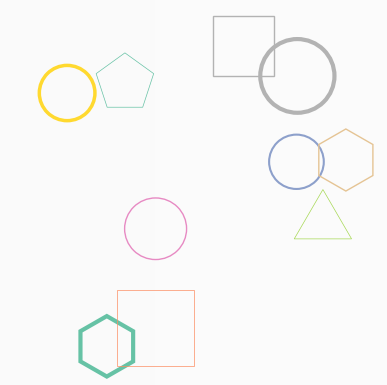[{"shape": "hexagon", "thickness": 3, "radius": 0.39, "center": [0.276, 0.1]}, {"shape": "pentagon", "thickness": 0.5, "radius": 0.39, "center": [0.322, 0.785]}, {"shape": "square", "thickness": 0.5, "radius": 0.49, "center": [0.401, 0.148]}, {"shape": "circle", "thickness": 1.5, "radius": 0.35, "center": [0.765, 0.58]}, {"shape": "circle", "thickness": 1, "radius": 0.4, "center": [0.402, 0.406]}, {"shape": "triangle", "thickness": 0.5, "radius": 0.43, "center": [0.833, 0.422]}, {"shape": "circle", "thickness": 2.5, "radius": 0.36, "center": [0.173, 0.758]}, {"shape": "hexagon", "thickness": 1, "radius": 0.4, "center": [0.893, 0.584]}, {"shape": "circle", "thickness": 3, "radius": 0.48, "center": [0.767, 0.803]}, {"shape": "square", "thickness": 1, "radius": 0.39, "center": [0.629, 0.88]}]